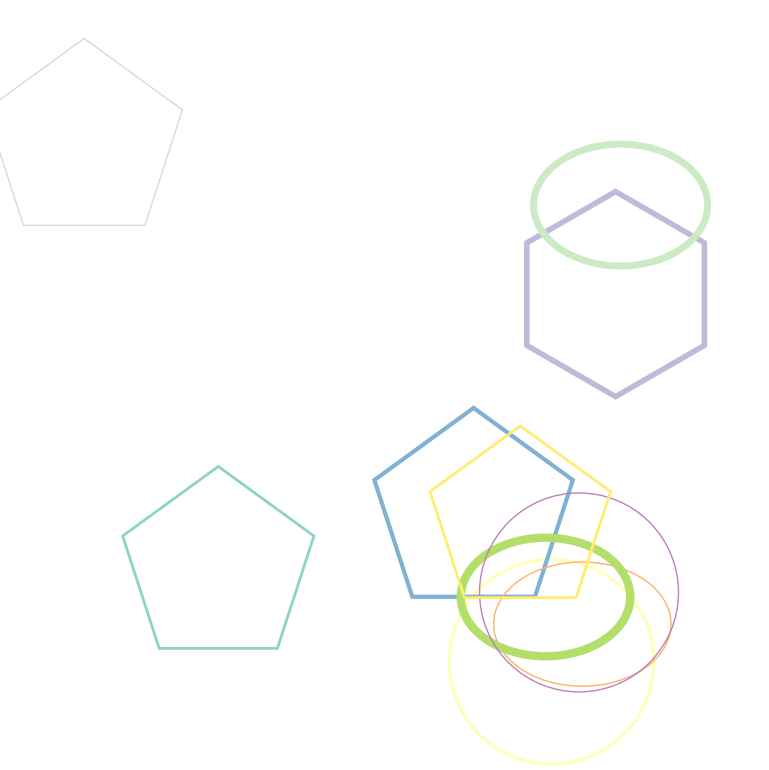[{"shape": "pentagon", "thickness": 1, "radius": 0.65, "center": [0.284, 0.264]}, {"shape": "circle", "thickness": 1, "radius": 0.66, "center": [0.716, 0.14]}, {"shape": "hexagon", "thickness": 2, "radius": 0.67, "center": [0.8, 0.618]}, {"shape": "pentagon", "thickness": 1.5, "radius": 0.68, "center": [0.615, 0.335]}, {"shape": "oval", "thickness": 0.5, "radius": 0.58, "center": [0.756, 0.189]}, {"shape": "oval", "thickness": 3, "radius": 0.55, "center": [0.708, 0.225]}, {"shape": "pentagon", "thickness": 0.5, "radius": 0.67, "center": [0.109, 0.816]}, {"shape": "circle", "thickness": 0.5, "radius": 0.65, "center": [0.752, 0.231]}, {"shape": "oval", "thickness": 2.5, "radius": 0.57, "center": [0.806, 0.734]}, {"shape": "pentagon", "thickness": 1, "radius": 0.62, "center": [0.676, 0.324]}]